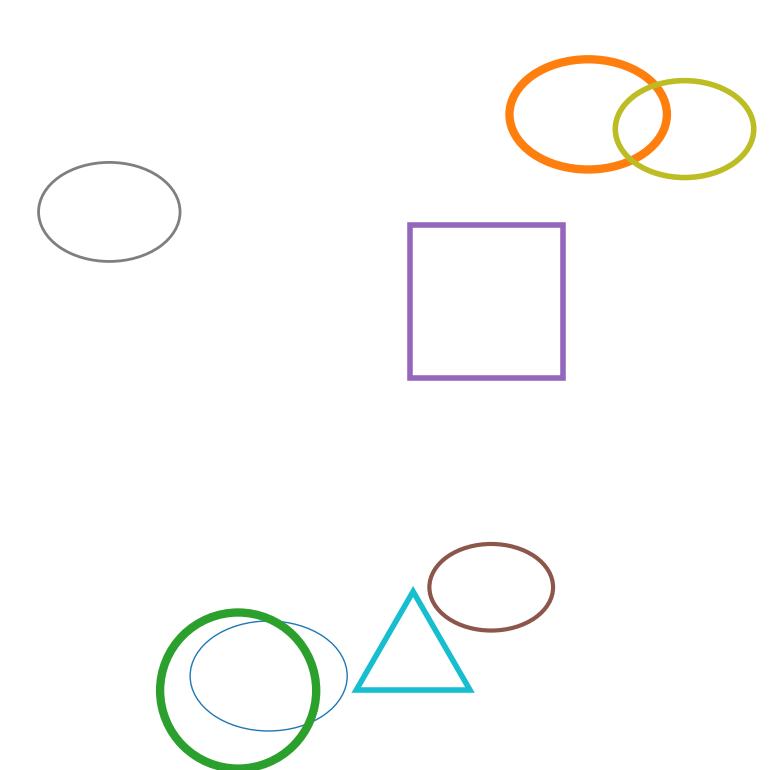[{"shape": "oval", "thickness": 0.5, "radius": 0.51, "center": [0.349, 0.122]}, {"shape": "oval", "thickness": 3, "radius": 0.51, "center": [0.764, 0.851]}, {"shape": "circle", "thickness": 3, "radius": 0.51, "center": [0.309, 0.103]}, {"shape": "square", "thickness": 2, "radius": 0.5, "center": [0.632, 0.609]}, {"shape": "oval", "thickness": 1.5, "radius": 0.4, "center": [0.638, 0.237]}, {"shape": "oval", "thickness": 1, "radius": 0.46, "center": [0.142, 0.725]}, {"shape": "oval", "thickness": 2, "radius": 0.45, "center": [0.889, 0.832]}, {"shape": "triangle", "thickness": 2, "radius": 0.43, "center": [0.537, 0.146]}]